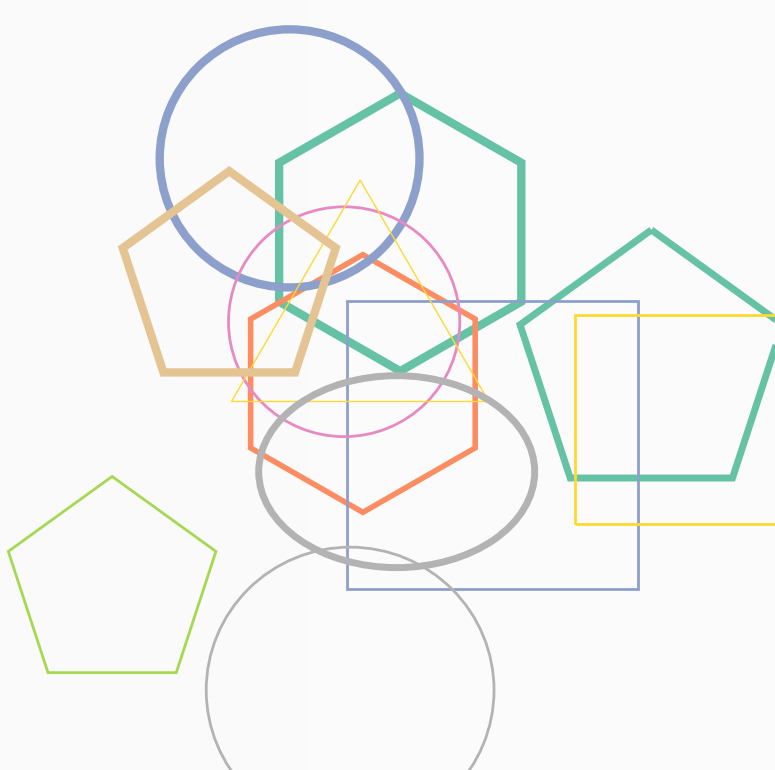[{"shape": "pentagon", "thickness": 2.5, "radius": 0.89, "center": [0.84, 0.523]}, {"shape": "hexagon", "thickness": 3, "radius": 0.9, "center": [0.516, 0.698]}, {"shape": "hexagon", "thickness": 2, "radius": 0.84, "center": [0.468, 0.502]}, {"shape": "circle", "thickness": 3, "radius": 0.84, "center": [0.374, 0.794]}, {"shape": "square", "thickness": 1, "radius": 0.94, "center": [0.635, 0.422]}, {"shape": "circle", "thickness": 1, "radius": 0.75, "center": [0.444, 0.582]}, {"shape": "pentagon", "thickness": 1, "radius": 0.7, "center": [0.145, 0.24]}, {"shape": "triangle", "thickness": 0.5, "radius": 0.96, "center": [0.465, 0.574]}, {"shape": "square", "thickness": 1, "radius": 0.68, "center": [0.879, 0.455]}, {"shape": "pentagon", "thickness": 3, "radius": 0.72, "center": [0.296, 0.633]}, {"shape": "oval", "thickness": 2.5, "radius": 0.89, "center": [0.512, 0.387]}, {"shape": "circle", "thickness": 1, "radius": 0.93, "center": [0.452, 0.104]}]